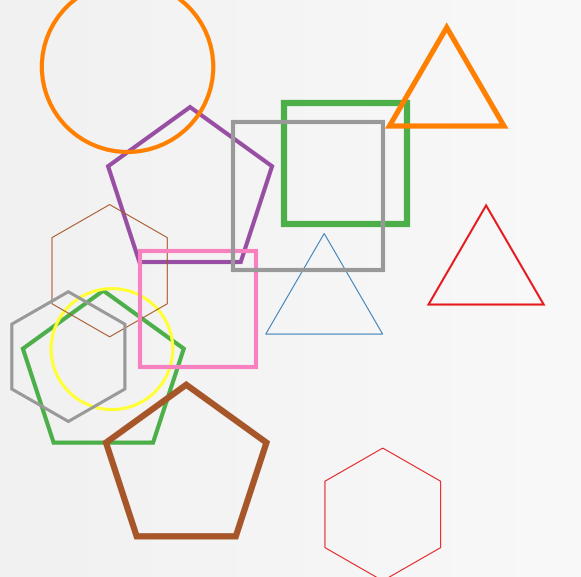[{"shape": "hexagon", "thickness": 0.5, "radius": 0.57, "center": [0.659, 0.108]}, {"shape": "triangle", "thickness": 1, "radius": 0.57, "center": [0.836, 0.529]}, {"shape": "triangle", "thickness": 0.5, "radius": 0.58, "center": [0.558, 0.479]}, {"shape": "pentagon", "thickness": 2, "radius": 0.73, "center": [0.178, 0.35]}, {"shape": "square", "thickness": 3, "radius": 0.53, "center": [0.594, 0.716]}, {"shape": "pentagon", "thickness": 2, "radius": 0.74, "center": [0.327, 0.665]}, {"shape": "circle", "thickness": 2, "radius": 0.74, "center": [0.219, 0.883]}, {"shape": "triangle", "thickness": 2.5, "radius": 0.57, "center": [0.769, 0.838]}, {"shape": "circle", "thickness": 1.5, "radius": 0.52, "center": [0.193, 0.395]}, {"shape": "pentagon", "thickness": 3, "radius": 0.73, "center": [0.32, 0.188]}, {"shape": "hexagon", "thickness": 0.5, "radius": 0.57, "center": [0.189, 0.53]}, {"shape": "square", "thickness": 2, "radius": 0.5, "center": [0.341, 0.464]}, {"shape": "square", "thickness": 2, "radius": 0.64, "center": [0.53, 0.66]}, {"shape": "hexagon", "thickness": 1.5, "radius": 0.56, "center": [0.118, 0.382]}]